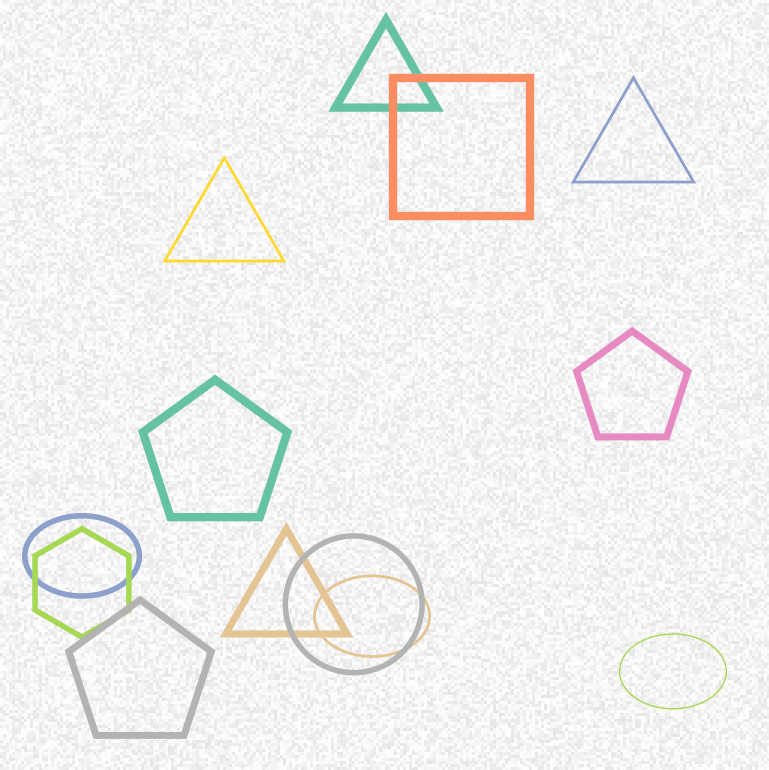[{"shape": "pentagon", "thickness": 3, "radius": 0.49, "center": [0.279, 0.408]}, {"shape": "triangle", "thickness": 3, "radius": 0.38, "center": [0.501, 0.898]}, {"shape": "square", "thickness": 3, "radius": 0.45, "center": [0.599, 0.809]}, {"shape": "triangle", "thickness": 1, "radius": 0.45, "center": [0.823, 0.809]}, {"shape": "oval", "thickness": 2, "radius": 0.37, "center": [0.107, 0.278]}, {"shape": "pentagon", "thickness": 2.5, "radius": 0.38, "center": [0.821, 0.494]}, {"shape": "oval", "thickness": 0.5, "radius": 0.35, "center": [0.874, 0.128]}, {"shape": "hexagon", "thickness": 2, "radius": 0.35, "center": [0.106, 0.243]}, {"shape": "triangle", "thickness": 1, "radius": 0.45, "center": [0.291, 0.706]}, {"shape": "triangle", "thickness": 2.5, "radius": 0.46, "center": [0.372, 0.222]}, {"shape": "oval", "thickness": 1, "radius": 0.37, "center": [0.483, 0.2]}, {"shape": "pentagon", "thickness": 2.5, "radius": 0.49, "center": [0.182, 0.124]}, {"shape": "circle", "thickness": 2, "radius": 0.44, "center": [0.459, 0.215]}]